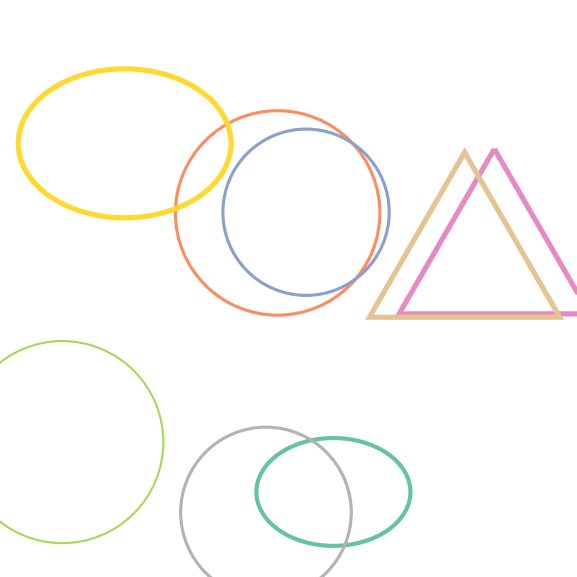[{"shape": "oval", "thickness": 2, "radius": 0.67, "center": [0.577, 0.147]}, {"shape": "circle", "thickness": 1.5, "radius": 0.89, "center": [0.481, 0.63]}, {"shape": "circle", "thickness": 1.5, "radius": 0.72, "center": [0.53, 0.632]}, {"shape": "triangle", "thickness": 2.5, "radius": 0.95, "center": [0.856, 0.551]}, {"shape": "circle", "thickness": 1, "radius": 0.87, "center": [0.108, 0.234]}, {"shape": "oval", "thickness": 2.5, "radius": 0.92, "center": [0.216, 0.751]}, {"shape": "triangle", "thickness": 2.5, "radius": 0.95, "center": [0.805, 0.545]}, {"shape": "circle", "thickness": 1.5, "radius": 0.74, "center": [0.461, 0.112]}]